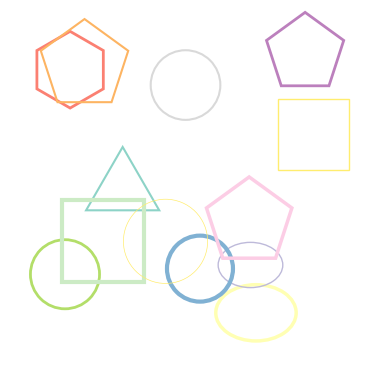[{"shape": "triangle", "thickness": 1.5, "radius": 0.55, "center": [0.319, 0.509]}, {"shape": "oval", "thickness": 2.5, "radius": 0.52, "center": [0.665, 0.187]}, {"shape": "oval", "thickness": 1, "radius": 0.42, "center": [0.651, 0.312]}, {"shape": "hexagon", "thickness": 2, "radius": 0.5, "center": [0.182, 0.819]}, {"shape": "circle", "thickness": 3, "radius": 0.43, "center": [0.519, 0.302]}, {"shape": "pentagon", "thickness": 1.5, "radius": 0.6, "center": [0.22, 0.831]}, {"shape": "circle", "thickness": 2, "radius": 0.45, "center": [0.169, 0.288]}, {"shape": "pentagon", "thickness": 2.5, "radius": 0.58, "center": [0.647, 0.424]}, {"shape": "circle", "thickness": 1.5, "radius": 0.45, "center": [0.482, 0.779]}, {"shape": "pentagon", "thickness": 2, "radius": 0.53, "center": [0.792, 0.862]}, {"shape": "square", "thickness": 3, "radius": 0.54, "center": [0.268, 0.374]}, {"shape": "circle", "thickness": 0.5, "radius": 0.55, "center": [0.43, 0.373]}, {"shape": "square", "thickness": 1, "radius": 0.46, "center": [0.813, 0.651]}]